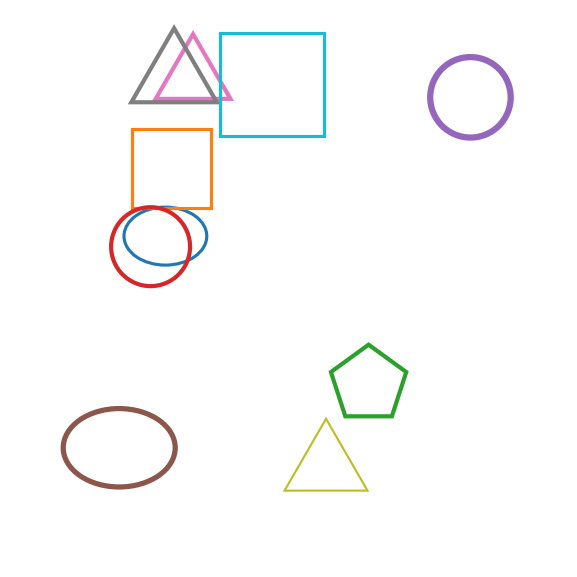[{"shape": "oval", "thickness": 1.5, "radius": 0.36, "center": [0.286, 0.59]}, {"shape": "square", "thickness": 1.5, "radius": 0.34, "center": [0.297, 0.708]}, {"shape": "pentagon", "thickness": 2, "radius": 0.34, "center": [0.638, 0.334]}, {"shape": "circle", "thickness": 2, "radius": 0.34, "center": [0.261, 0.572]}, {"shape": "circle", "thickness": 3, "radius": 0.35, "center": [0.815, 0.831]}, {"shape": "oval", "thickness": 2.5, "radius": 0.48, "center": [0.206, 0.224]}, {"shape": "triangle", "thickness": 2, "radius": 0.37, "center": [0.334, 0.865]}, {"shape": "triangle", "thickness": 2, "radius": 0.43, "center": [0.301, 0.865]}, {"shape": "triangle", "thickness": 1, "radius": 0.41, "center": [0.565, 0.191]}, {"shape": "square", "thickness": 1.5, "radius": 0.45, "center": [0.471, 0.853]}]